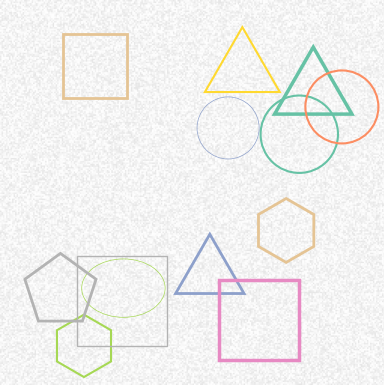[{"shape": "circle", "thickness": 1.5, "radius": 0.5, "center": [0.777, 0.651]}, {"shape": "triangle", "thickness": 2.5, "radius": 0.58, "center": [0.814, 0.762]}, {"shape": "circle", "thickness": 1.5, "radius": 0.47, "center": [0.888, 0.722]}, {"shape": "triangle", "thickness": 2, "radius": 0.51, "center": [0.545, 0.289]}, {"shape": "circle", "thickness": 0.5, "radius": 0.4, "center": [0.592, 0.668]}, {"shape": "square", "thickness": 2.5, "radius": 0.52, "center": [0.672, 0.168]}, {"shape": "hexagon", "thickness": 1.5, "radius": 0.41, "center": [0.218, 0.102]}, {"shape": "oval", "thickness": 0.5, "radius": 0.54, "center": [0.321, 0.252]}, {"shape": "triangle", "thickness": 1.5, "radius": 0.56, "center": [0.629, 0.817]}, {"shape": "hexagon", "thickness": 2, "radius": 0.41, "center": [0.743, 0.401]}, {"shape": "square", "thickness": 2, "radius": 0.41, "center": [0.246, 0.829]}, {"shape": "square", "thickness": 1, "radius": 0.58, "center": [0.317, 0.218]}, {"shape": "pentagon", "thickness": 2, "radius": 0.49, "center": [0.157, 0.245]}]